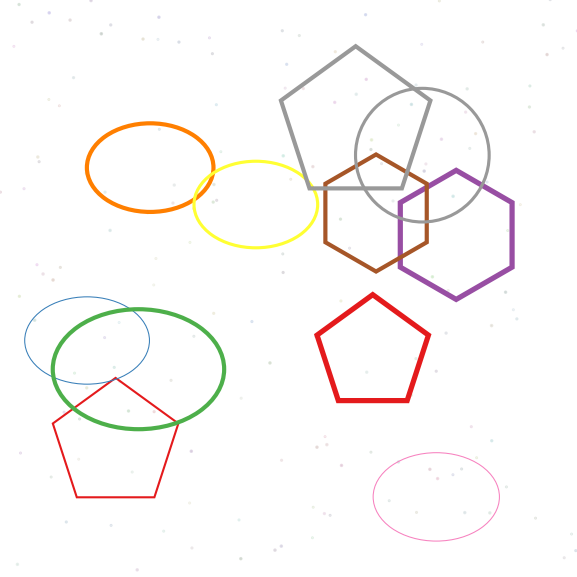[{"shape": "pentagon", "thickness": 1, "radius": 0.57, "center": [0.2, 0.23]}, {"shape": "pentagon", "thickness": 2.5, "radius": 0.51, "center": [0.645, 0.387]}, {"shape": "oval", "thickness": 0.5, "radius": 0.54, "center": [0.151, 0.41]}, {"shape": "oval", "thickness": 2, "radius": 0.74, "center": [0.24, 0.36]}, {"shape": "hexagon", "thickness": 2.5, "radius": 0.56, "center": [0.79, 0.592]}, {"shape": "oval", "thickness": 2, "radius": 0.55, "center": [0.26, 0.709]}, {"shape": "oval", "thickness": 1.5, "radius": 0.54, "center": [0.443, 0.645]}, {"shape": "hexagon", "thickness": 2, "radius": 0.51, "center": [0.651, 0.63]}, {"shape": "oval", "thickness": 0.5, "radius": 0.55, "center": [0.755, 0.139]}, {"shape": "pentagon", "thickness": 2, "radius": 0.68, "center": [0.616, 0.783]}, {"shape": "circle", "thickness": 1.5, "radius": 0.58, "center": [0.731, 0.73]}]